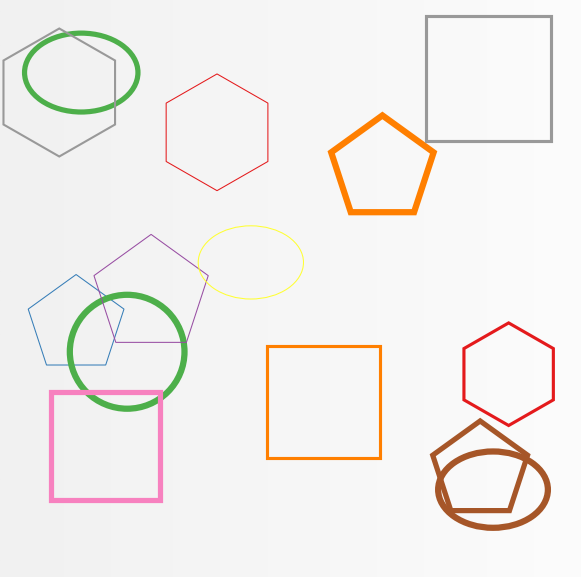[{"shape": "hexagon", "thickness": 0.5, "radius": 0.51, "center": [0.373, 0.77]}, {"shape": "hexagon", "thickness": 1.5, "radius": 0.44, "center": [0.875, 0.351]}, {"shape": "pentagon", "thickness": 0.5, "radius": 0.43, "center": [0.131, 0.437]}, {"shape": "circle", "thickness": 3, "radius": 0.49, "center": [0.219, 0.39]}, {"shape": "oval", "thickness": 2.5, "radius": 0.49, "center": [0.14, 0.873]}, {"shape": "pentagon", "thickness": 0.5, "radius": 0.52, "center": [0.26, 0.49]}, {"shape": "square", "thickness": 1.5, "radius": 0.49, "center": [0.556, 0.304]}, {"shape": "pentagon", "thickness": 3, "radius": 0.46, "center": [0.658, 0.707]}, {"shape": "oval", "thickness": 0.5, "radius": 0.45, "center": [0.432, 0.545]}, {"shape": "pentagon", "thickness": 2.5, "radius": 0.43, "center": [0.826, 0.184]}, {"shape": "oval", "thickness": 3, "radius": 0.47, "center": [0.848, 0.151]}, {"shape": "square", "thickness": 2.5, "radius": 0.47, "center": [0.181, 0.227]}, {"shape": "square", "thickness": 1.5, "radius": 0.54, "center": [0.841, 0.863]}, {"shape": "hexagon", "thickness": 1, "radius": 0.55, "center": [0.102, 0.839]}]